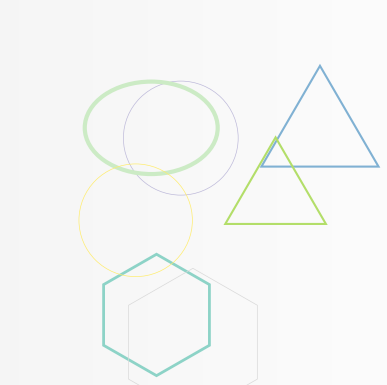[{"shape": "hexagon", "thickness": 2, "radius": 0.79, "center": [0.404, 0.182]}, {"shape": "circle", "thickness": 0.5, "radius": 0.74, "center": [0.467, 0.641]}, {"shape": "triangle", "thickness": 1.5, "radius": 0.87, "center": [0.826, 0.655]}, {"shape": "triangle", "thickness": 1.5, "radius": 0.75, "center": [0.711, 0.493]}, {"shape": "hexagon", "thickness": 0.5, "radius": 0.96, "center": [0.498, 0.111]}, {"shape": "oval", "thickness": 3, "radius": 0.86, "center": [0.39, 0.668]}, {"shape": "circle", "thickness": 0.5, "radius": 0.73, "center": [0.35, 0.428]}]